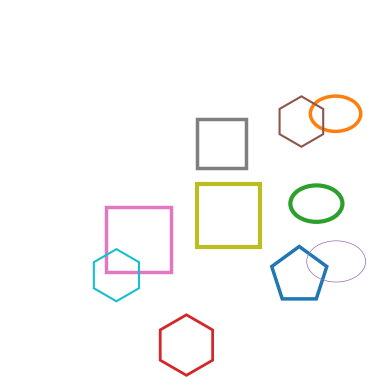[{"shape": "pentagon", "thickness": 2.5, "radius": 0.38, "center": [0.777, 0.285]}, {"shape": "oval", "thickness": 2.5, "radius": 0.33, "center": [0.872, 0.705]}, {"shape": "oval", "thickness": 3, "radius": 0.34, "center": [0.822, 0.471]}, {"shape": "hexagon", "thickness": 2, "radius": 0.39, "center": [0.484, 0.104]}, {"shape": "oval", "thickness": 0.5, "radius": 0.38, "center": [0.873, 0.321]}, {"shape": "hexagon", "thickness": 1.5, "radius": 0.33, "center": [0.783, 0.684]}, {"shape": "square", "thickness": 2.5, "radius": 0.42, "center": [0.359, 0.378]}, {"shape": "square", "thickness": 2.5, "radius": 0.32, "center": [0.576, 0.628]}, {"shape": "square", "thickness": 3, "radius": 0.41, "center": [0.594, 0.44]}, {"shape": "hexagon", "thickness": 1.5, "radius": 0.34, "center": [0.302, 0.285]}]